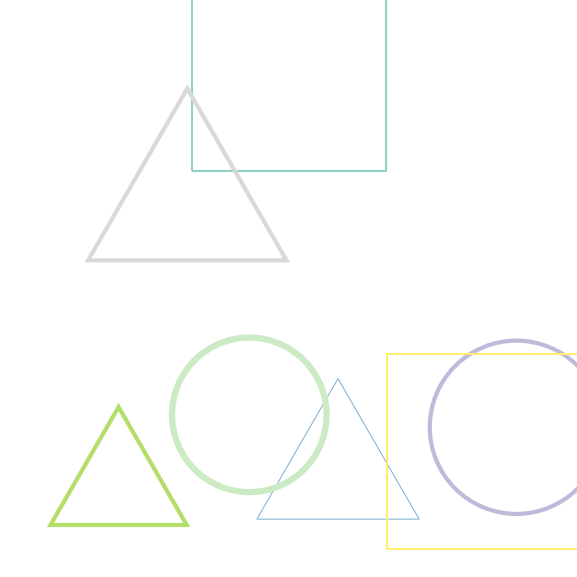[{"shape": "square", "thickness": 1, "radius": 0.84, "center": [0.5, 0.871]}, {"shape": "circle", "thickness": 2, "radius": 0.75, "center": [0.894, 0.259]}, {"shape": "triangle", "thickness": 0.5, "radius": 0.81, "center": [0.585, 0.181]}, {"shape": "triangle", "thickness": 2, "radius": 0.68, "center": [0.205, 0.158]}, {"shape": "triangle", "thickness": 2, "radius": 0.99, "center": [0.324, 0.647]}, {"shape": "circle", "thickness": 3, "radius": 0.67, "center": [0.432, 0.281]}, {"shape": "square", "thickness": 1, "radius": 0.84, "center": [0.838, 0.217]}]